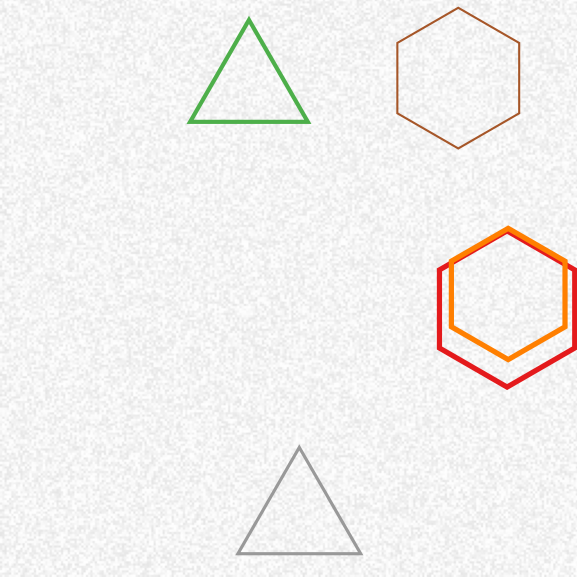[{"shape": "hexagon", "thickness": 2.5, "radius": 0.68, "center": [0.878, 0.464]}, {"shape": "triangle", "thickness": 2, "radius": 0.59, "center": [0.431, 0.847]}, {"shape": "hexagon", "thickness": 2.5, "radius": 0.57, "center": [0.88, 0.49]}, {"shape": "hexagon", "thickness": 1, "radius": 0.61, "center": [0.794, 0.864]}, {"shape": "triangle", "thickness": 1.5, "radius": 0.61, "center": [0.518, 0.102]}]